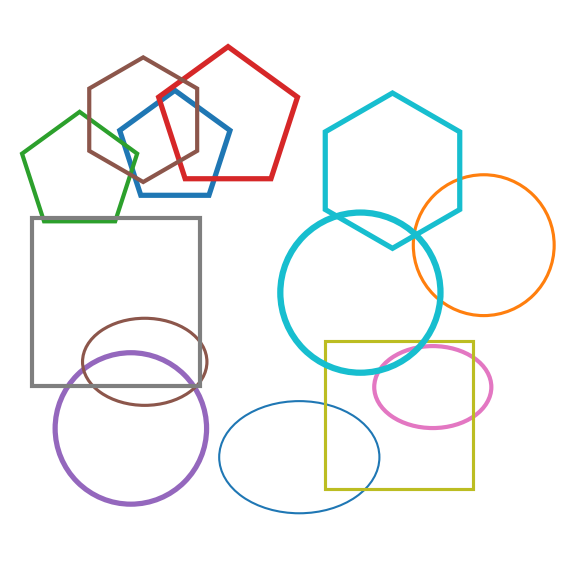[{"shape": "oval", "thickness": 1, "radius": 0.69, "center": [0.518, 0.207]}, {"shape": "pentagon", "thickness": 2.5, "radius": 0.5, "center": [0.303, 0.742]}, {"shape": "circle", "thickness": 1.5, "radius": 0.61, "center": [0.838, 0.575]}, {"shape": "pentagon", "thickness": 2, "radius": 0.52, "center": [0.138, 0.701]}, {"shape": "pentagon", "thickness": 2.5, "radius": 0.63, "center": [0.395, 0.792]}, {"shape": "circle", "thickness": 2.5, "radius": 0.66, "center": [0.227, 0.257]}, {"shape": "hexagon", "thickness": 2, "radius": 0.54, "center": [0.248, 0.792]}, {"shape": "oval", "thickness": 1.5, "radius": 0.54, "center": [0.251, 0.373]}, {"shape": "oval", "thickness": 2, "radius": 0.51, "center": [0.749, 0.329]}, {"shape": "square", "thickness": 2, "radius": 0.73, "center": [0.201, 0.476]}, {"shape": "square", "thickness": 1.5, "radius": 0.64, "center": [0.692, 0.281]}, {"shape": "circle", "thickness": 3, "radius": 0.69, "center": [0.624, 0.492]}, {"shape": "hexagon", "thickness": 2.5, "radius": 0.67, "center": [0.68, 0.704]}]